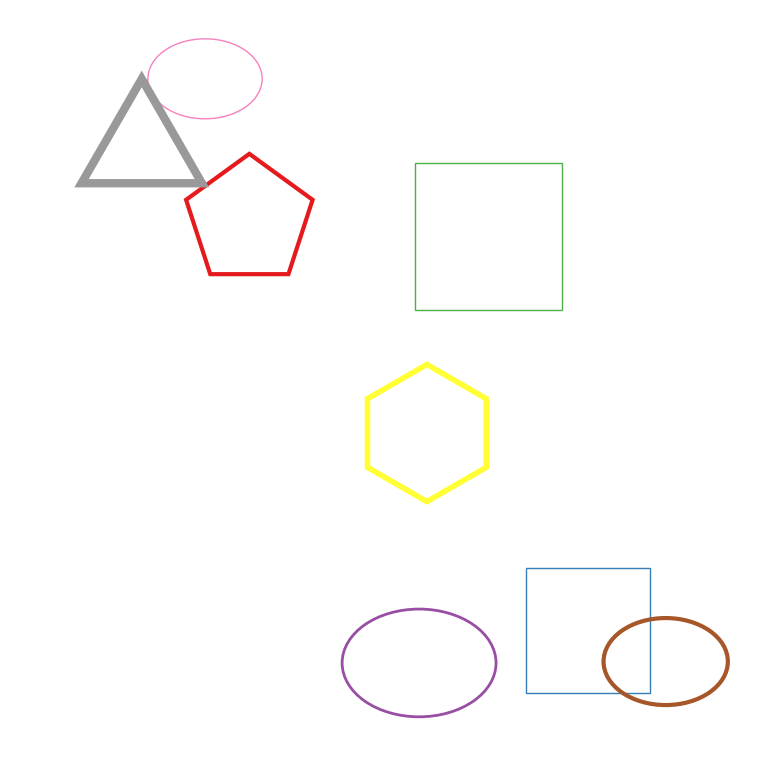[{"shape": "pentagon", "thickness": 1.5, "radius": 0.43, "center": [0.324, 0.714]}, {"shape": "square", "thickness": 0.5, "radius": 0.4, "center": [0.764, 0.181]}, {"shape": "square", "thickness": 0.5, "radius": 0.48, "center": [0.634, 0.693]}, {"shape": "oval", "thickness": 1, "radius": 0.5, "center": [0.544, 0.139]}, {"shape": "hexagon", "thickness": 2, "radius": 0.45, "center": [0.554, 0.438]}, {"shape": "oval", "thickness": 1.5, "radius": 0.4, "center": [0.865, 0.141]}, {"shape": "oval", "thickness": 0.5, "radius": 0.37, "center": [0.266, 0.898]}, {"shape": "triangle", "thickness": 3, "radius": 0.45, "center": [0.184, 0.807]}]